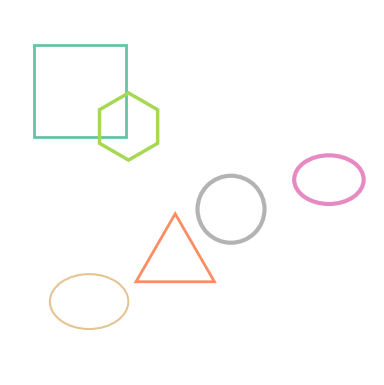[{"shape": "square", "thickness": 2, "radius": 0.6, "center": [0.207, 0.764]}, {"shape": "triangle", "thickness": 2, "radius": 0.59, "center": [0.455, 0.327]}, {"shape": "oval", "thickness": 3, "radius": 0.45, "center": [0.854, 0.533]}, {"shape": "hexagon", "thickness": 2.5, "radius": 0.44, "center": [0.334, 0.671]}, {"shape": "oval", "thickness": 1.5, "radius": 0.51, "center": [0.231, 0.217]}, {"shape": "circle", "thickness": 3, "radius": 0.44, "center": [0.6, 0.456]}]